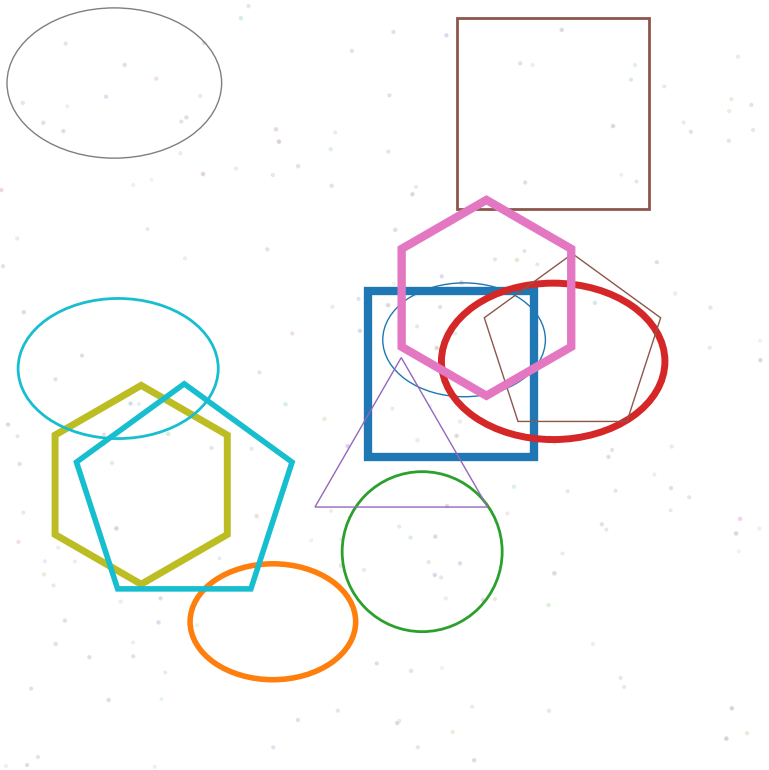[{"shape": "oval", "thickness": 0.5, "radius": 0.53, "center": [0.603, 0.559]}, {"shape": "square", "thickness": 3, "radius": 0.54, "center": [0.586, 0.514]}, {"shape": "oval", "thickness": 2, "radius": 0.54, "center": [0.354, 0.193]}, {"shape": "circle", "thickness": 1, "radius": 0.52, "center": [0.548, 0.284]}, {"shape": "oval", "thickness": 2.5, "radius": 0.73, "center": [0.718, 0.531]}, {"shape": "triangle", "thickness": 0.5, "radius": 0.65, "center": [0.521, 0.406]}, {"shape": "pentagon", "thickness": 0.5, "radius": 0.6, "center": [0.743, 0.55]}, {"shape": "square", "thickness": 1, "radius": 0.62, "center": [0.718, 0.853]}, {"shape": "hexagon", "thickness": 3, "radius": 0.64, "center": [0.632, 0.613]}, {"shape": "oval", "thickness": 0.5, "radius": 0.7, "center": [0.148, 0.892]}, {"shape": "hexagon", "thickness": 2.5, "radius": 0.65, "center": [0.183, 0.37]}, {"shape": "oval", "thickness": 1, "radius": 0.65, "center": [0.153, 0.521]}, {"shape": "pentagon", "thickness": 2, "radius": 0.74, "center": [0.239, 0.354]}]